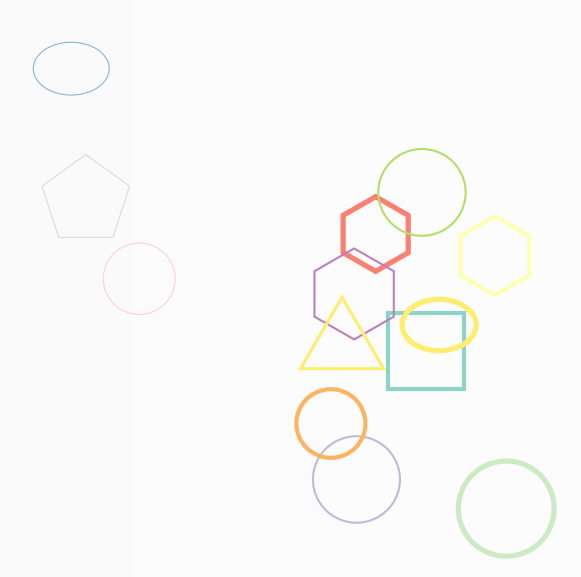[{"shape": "square", "thickness": 2, "radius": 0.33, "center": [0.732, 0.391]}, {"shape": "hexagon", "thickness": 2, "radius": 0.34, "center": [0.852, 0.556]}, {"shape": "circle", "thickness": 1, "radius": 0.37, "center": [0.613, 0.169]}, {"shape": "hexagon", "thickness": 2.5, "radius": 0.32, "center": [0.646, 0.594]}, {"shape": "oval", "thickness": 0.5, "radius": 0.33, "center": [0.123, 0.88]}, {"shape": "circle", "thickness": 2, "radius": 0.3, "center": [0.569, 0.266]}, {"shape": "circle", "thickness": 1, "radius": 0.38, "center": [0.726, 0.666]}, {"shape": "circle", "thickness": 0.5, "radius": 0.31, "center": [0.239, 0.516]}, {"shape": "pentagon", "thickness": 0.5, "radius": 0.4, "center": [0.148, 0.652]}, {"shape": "hexagon", "thickness": 1, "radius": 0.39, "center": [0.609, 0.49]}, {"shape": "circle", "thickness": 2.5, "radius": 0.41, "center": [0.871, 0.118]}, {"shape": "triangle", "thickness": 1.5, "radius": 0.41, "center": [0.589, 0.402]}, {"shape": "oval", "thickness": 2.5, "radius": 0.32, "center": [0.755, 0.436]}]